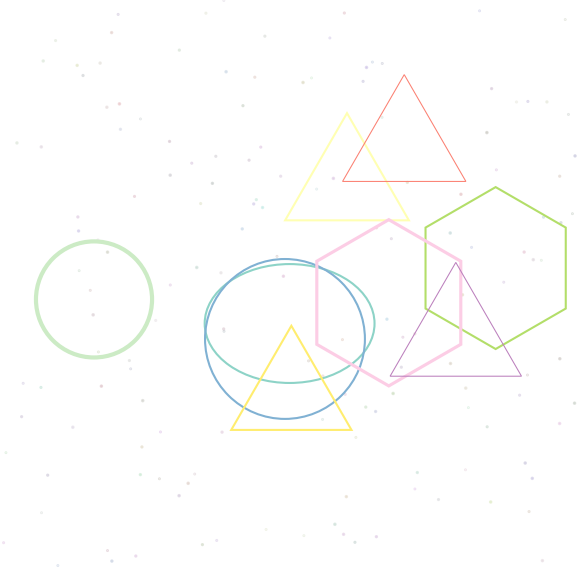[{"shape": "oval", "thickness": 1, "radius": 0.74, "center": [0.501, 0.439]}, {"shape": "triangle", "thickness": 1, "radius": 0.62, "center": [0.601, 0.679]}, {"shape": "triangle", "thickness": 0.5, "radius": 0.62, "center": [0.7, 0.747]}, {"shape": "circle", "thickness": 1, "radius": 0.69, "center": [0.493, 0.412]}, {"shape": "hexagon", "thickness": 1, "radius": 0.7, "center": [0.858, 0.535]}, {"shape": "hexagon", "thickness": 1.5, "radius": 0.72, "center": [0.673, 0.475]}, {"shape": "triangle", "thickness": 0.5, "radius": 0.66, "center": [0.789, 0.413]}, {"shape": "circle", "thickness": 2, "radius": 0.5, "center": [0.163, 0.481]}, {"shape": "triangle", "thickness": 1, "radius": 0.6, "center": [0.505, 0.315]}]